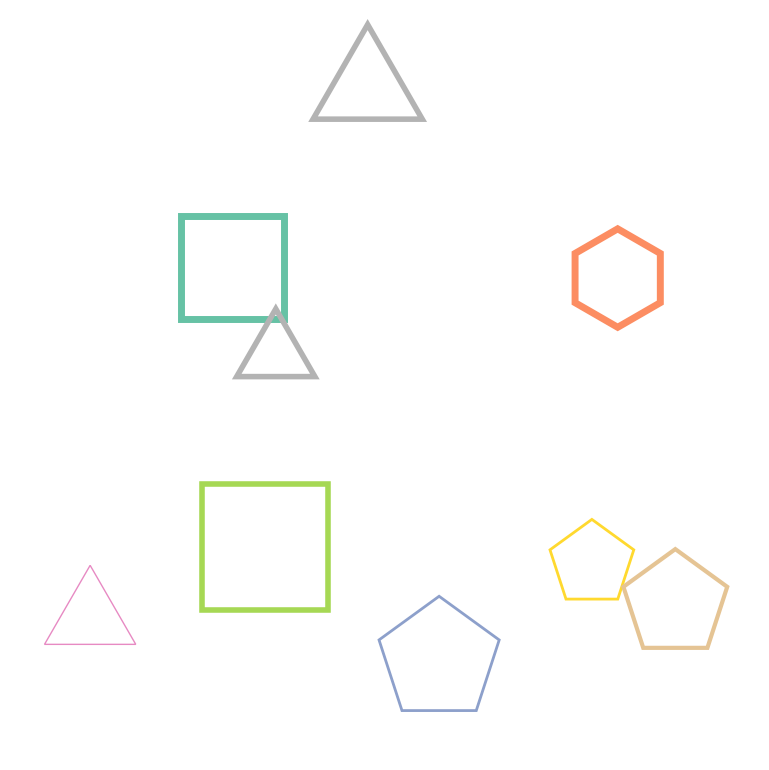[{"shape": "square", "thickness": 2.5, "radius": 0.33, "center": [0.302, 0.652]}, {"shape": "hexagon", "thickness": 2.5, "radius": 0.32, "center": [0.802, 0.639]}, {"shape": "pentagon", "thickness": 1, "radius": 0.41, "center": [0.57, 0.144]}, {"shape": "triangle", "thickness": 0.5, "radius": 0.34, "center": [0.117, 0.197]}, {"shape": "square", "thickness": 2, "radius": 0.41, "center": [0.344, 0.289]}, {"shape": "pentagon", "thickness": 1, "radius": 0.29, "center": [0.769, 0.268]}, {"shape": "pentagon", "thickness": 1.5, "radius": 0.35, "center": [0.877, 0.216]}, {"shape": "triangle", "thickness": 2, "radius": 0.41, "center": [0.477, 0.886]}, {"shape": "triangle", "thickness": 2, "radius": 0.29, "center": [0.358, 0.54]}]